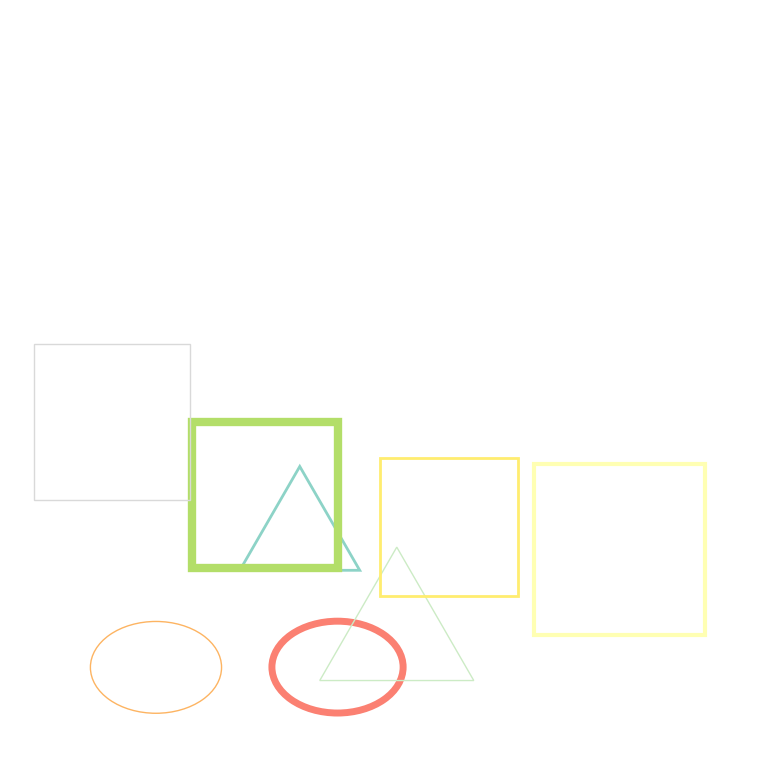[{"shape": "triangle", "thickness": 1, "radius": 0.45, "center": [0.389, 0.304]}, {"shape": "square", "thickness": 1.5, "radius": 0.55, "center": [0.805, 0.286]}, {"shape": "oval", "thickness": 2.5, "radius": 0.43, "center": [0.438, 0.134]}, {"shape": "oval", "thickness": 0.5, "radius": 0.43, "center": [0.203, 0.133]}, {"shape": "square", "thickness": 3, "radius": 0.47, "center": [0.344, 0.357]}, {"shape": "square", "thickness": 0.5, "radius": 0.51, "center": [0.146, 0.452]}, {"shape": "triangle", "thickness": 0.5, "radius": 0.58, "center": [0.515, 0.174]}, {"shape": "square", "thickness": 1, "radius": 0.45, "center": [0.583, 0.315]}]